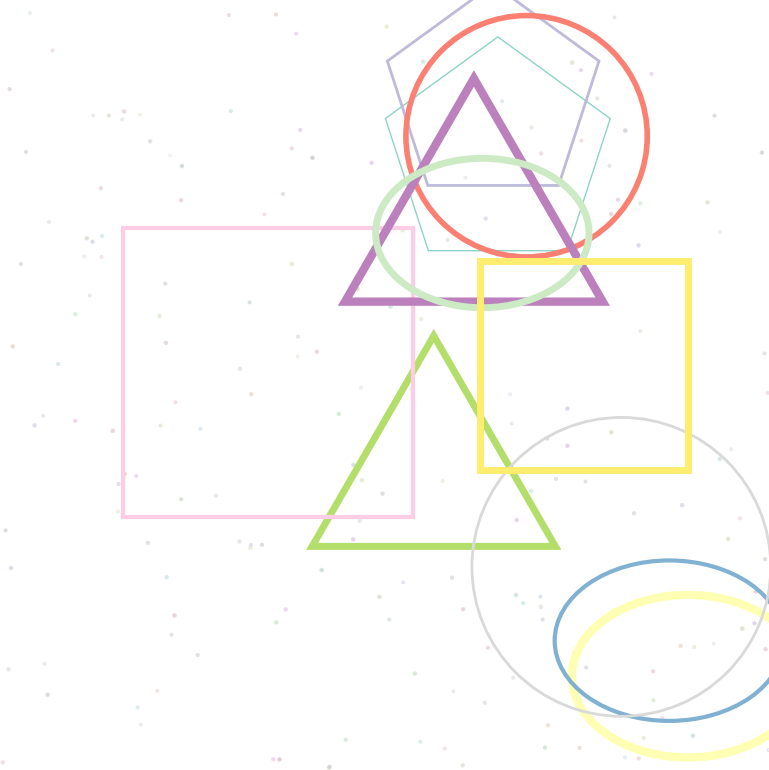[{"shape": "pentagon", "thickness": 0.5, "radius": 0.77, "center": [0.647, 0.799]}, {"shape": "oval", "thickness": 3, "radius": 0.75, "center": [0.893, 0.122]}, {"shape": "pentagon", "thickness": 1, "radius": 0.72, "center": [0.64, 0.876]}, {"shape": "circle", "thickness": 2, "radius": 0.78, "center": [0.684, 0.823]}, {"shape": "oval", "thickness": 1.5, "radius": 0.74, "center": [0.869, 0.168]}, {"shape": "triangle", "thickness": 2.5, "radius": 0.91, "center": [0.563, 0.382]}, {"shape": "square", "thickness": 1.5, "radius": 0.94, "center": [0.348, 0.516]}, {"shape": "circle", "thickness": 1, "radius": 0.97, "center": [0.807, 0.264]}, {"shape": "triangle", "thickness": 3, "radius": 0.97, "center": [0.615, 0.705]}, {"shape": "oval", "thickness": 2.5, "radius": 0.69, "center": [0.626, 0.697]}, {"shape": "square", "thickness": 2.5, "radius": 0.68, "center": [0.759, 0.525]}]